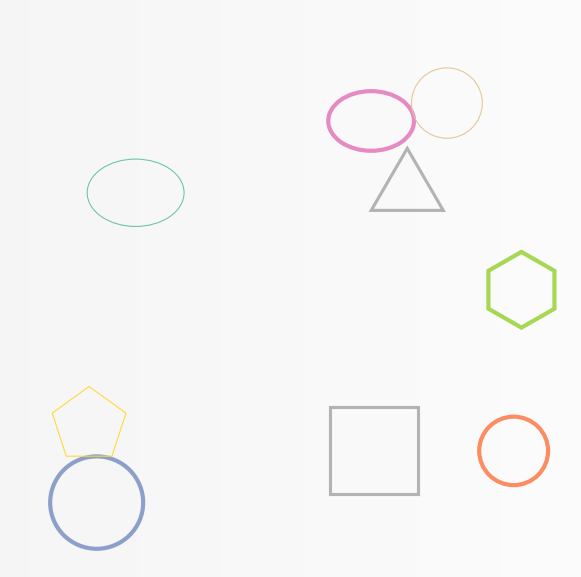[{"shape": "oval", "thickness": 0.5, "radius": 0.42, "center": [0.233, 0.665]}, {"shape": "circle", "thickness": 2, "radius": 0.3, "center": [0.884, 0.218]}, {"shape": "circle", "thickness": 2, "radius": 0.4, "center": [0.166, 0.129]}, {"shape": "oval", "thickness": 2, "radius": 0.37, "center": [0.638, 0.79]}, {"shape": "hexagon", "thickness": 2, "radius": 0.33, "center": [0.897, 0.497]}, {"shape": "pentagon", "thickness": 0.5, "radius": 0.33, "center": [0.153, 0.263]}, {"shape": "circle", "thickness": 0.5, "radius": 0.3, "center": [0.769, 0.821]}, {"shape": "triangle", "thickness": 1.5, "radius": 0.36, "center": [0.701, 0.671]}, {"shape": "square", "thickness": 1.5, "radius": 0.38, "center": [0.643, 0.219]}]